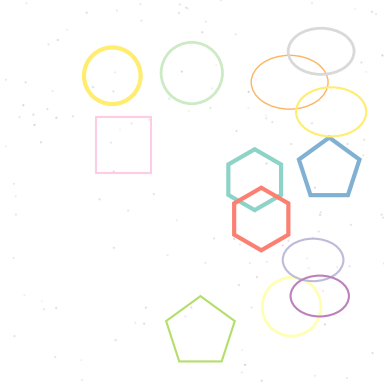[{"shape": "hexagon", "thickness": 3, "radius": 0.4, "center": [0.662, 0.533]}, {"shape": "circle", "thickness": 2, "radius": 0.38, "center": [0.757, 0.203]}, {"shape": "oval", "thickness": 1.5, "radius": 0.39, "center": [0.813, 0.325]}, {"shape": "hexagon", "thickness": 3, "radius": 0.41, "center": [0.679, 0.431]}, {"shape": "pentagon", "thickness": 3, "radius": 0.41, "center": [0.855, 0.56]}, {"shape": "oval", "thickness": 1, "radius": 0.5, "center": [0.752, 0.786]}, {"shape": "pentagon", "thickness": 1.5, "radius": 0.47, "center": [0.521, 0.137]}, {"shape": "square", "thickness": 1.5, "radius": 0.36, "center": [0.321, 0.624]}, {"shape": "oval", "thickness": 2, "radius": 0.43, "center": [0.834, 0.867]}, {"shape": "oval", "thickness": 1.5, "radius": 0.38, "center": [0.831, 0.231]}, {"shape": "circle", "thickness": 2, "radius": 0.4, "center": [0.498, 0.81]}, {"shape": "oval", "thickness": 1.5, "radius": 0.46, "center": [0.86, 0.709]}, {"shape": "circle", "thickness": 3, "radius": 0.37, "center": [0.292, 0.803]}]